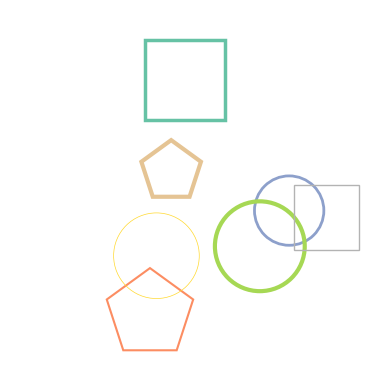[{"shape": "square", "thickness": 2.5, "radius": 0.52, "center": [0.48, 0.792]}, {"shape": "pentagon", "thickness": 1.5, "radius": 0.59, "center": [0.39, 0.186]}, {"shape": "circle", "thickness": 2, "radius": 0.45, "center": [0.751, 0.453]}, {"shape": "circle", "thickness": 3, "radius": 0.58, "center": [0.675, 0.36]}, {"shape": "circle", "thickness": 0.5, "radius": 0.56, "center": [0.406, 0.336]}, {"shape": "pentagon", "thickness": 3, "radius": 0.41, "center": [0.445, 0.555]}, {"shape": "square", "thickness": 1, "radius": 0.42, "center": [0.848, 0.434]}]